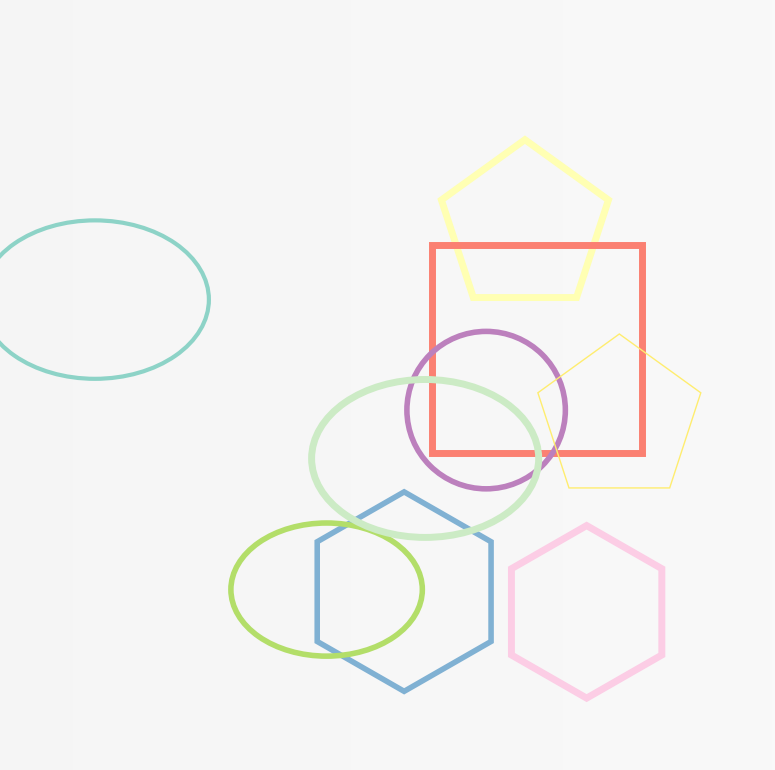[{"shape": "oval", "thickness": 1.5, "radius": 0.73, "center": [0.123, 0.611]}, {"shape": "pentagon", "thickness": 2.5, "radius": 0.57, "center": [0.677, 0.705]}, {"shape": "square", "thickness": 2.5, "radius": 0.68, "center": [0.693, 0.547]}, {"shape": "hexagon", "thickness": 2, "radius": 0.65, "center": [0.521, 0.232]}, {"shape": "oval", "thickness": 2, "radius": 0.62, "center": [0.421, 0.234]}, {"shape": "hexagon", "thickness": 2.5, "radius": 0.56, "center": [0.757, 0.205]}, {"shape": "circle", "thickness": 2, "radius": 0.51, "center": [0.627, 0.467]}, {"shape": "oval", "thickness": 2.5, "radius": 0.73, "center": [0.549, 0.405]}, {"shape": "pentagon", "thickness": 0.5, "radius": 0.55, "center": [0.799, 0.456]}]